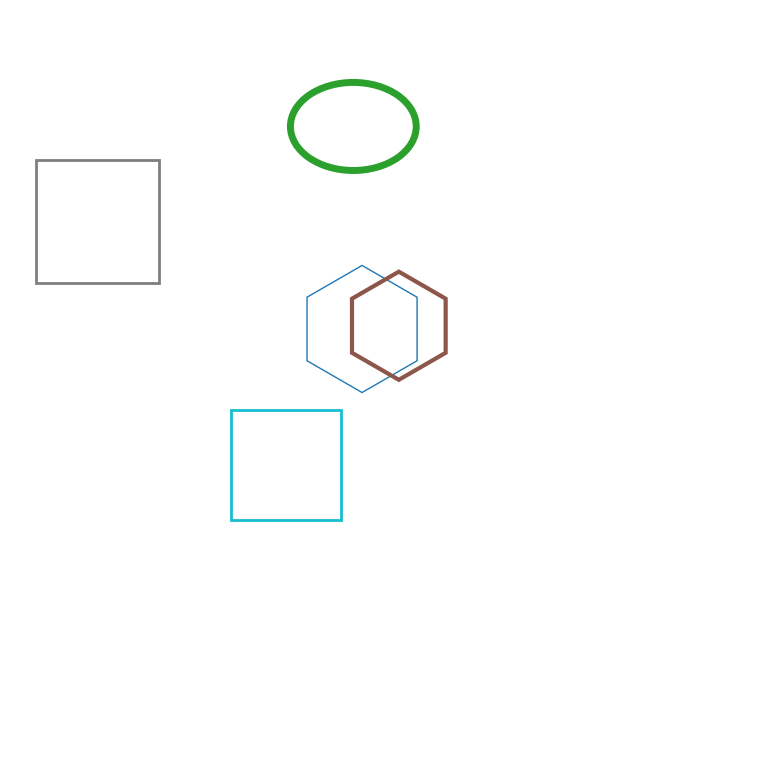[{"shape": "hexagon", "thickness": 0.5, "radius": 0.41, "center": [0.47, 0.573]}, {"shape": "oval", "thickness": 2.5, "radius": 0.41, "center": [0.459, 0.836]}, {"shape": "hexagon", "thickness": 1.5, "radius": 0.35, "center": [0.518, 0.577]}, {"shape": "square", "thickness": 1, "radius": 0.4, "center": [0.126, 0.712]}, {"shape": "square", "thickness": 1, "radius": 0.36, "center": [0.372, 0.396]}]